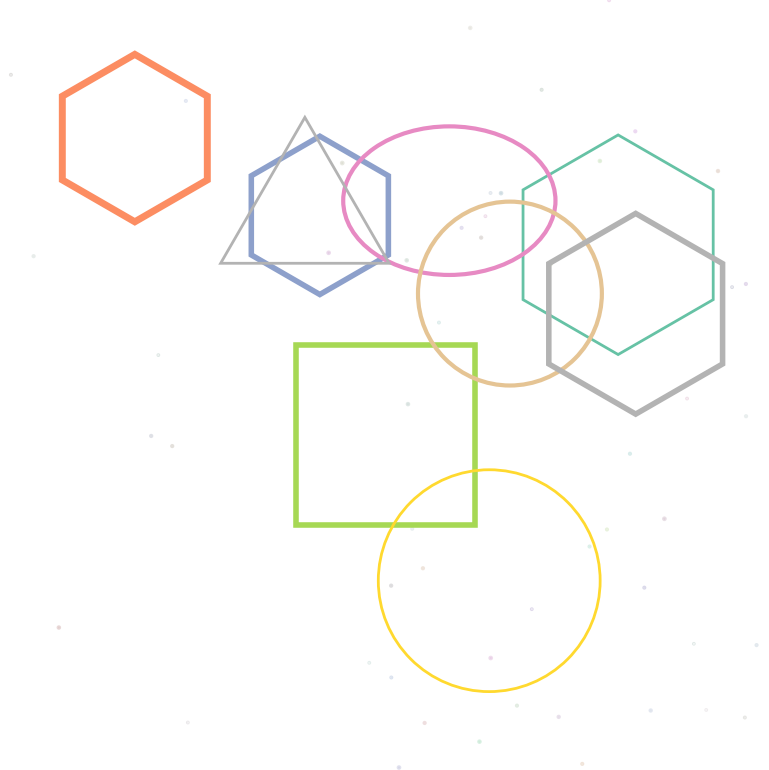[{"shape": "hexagon", "thickness": 1, "radius": 0.71, "center": [0.803, 0.682]}, {"shape": "hexagon", "thickness": 2.5, "radius": 0.54, "center": [0.175, 0.821]}, {"shape": "hexagon", "thickness": 2, "radius": 0.51, "center": [0.415, 0.72]}, {"shape": "oval", "thickness": 1.5, "radius": 0.69, "center": [0.584, 0.739]}, {"shape": "square", "thickness": 2, "radius": 0.58, "center": [0.501, 0.435]}, {"shape": "circle", "thickness": 1, "radius": 0.72, "center": [0.635, 0.246]}, {"shape": "circle", "thickness": 1.5, "radius": 0.6, "center": [0.662, 0.619]}, {"shape": "triangle", "thickness": 1, "radius": 0.63, "center": [0.396, 0.721]}, {"shape": "hexagon", "thickness": 2, "radius": 0.65, "center": [0.826, 0.592]}]